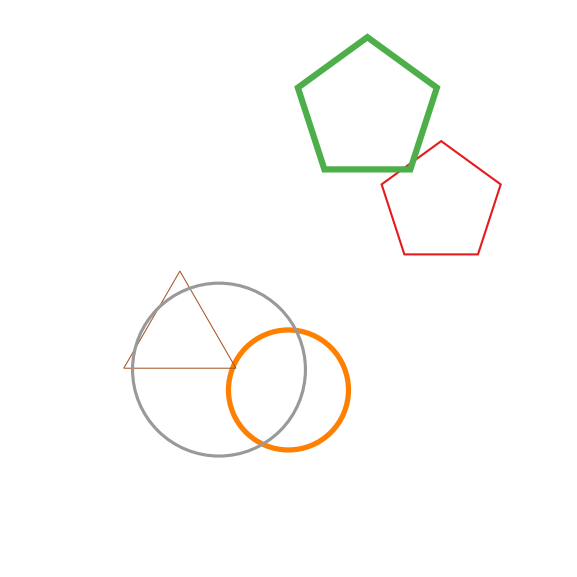[{"shape": "pentagon", "thickness": 1, "radius": 0.54, "center": [0.764, 0.646]}, {"shape": "pentagon", "thickness": 3, "radius": 0.63, "center": [0.636, 0.808]}, {"shape": "circle", "thickness": 2.5, "radius": 0.52, "center": [0.5, 0.324]}, {"shape": "triangle", "thickness": 0.5, "radius": 0.56, "center": [0.311, 0.418]}, {"shape": "circle", "thickness": 1.5, "radius": 0.75, "center": [0.379, 0.359]}]